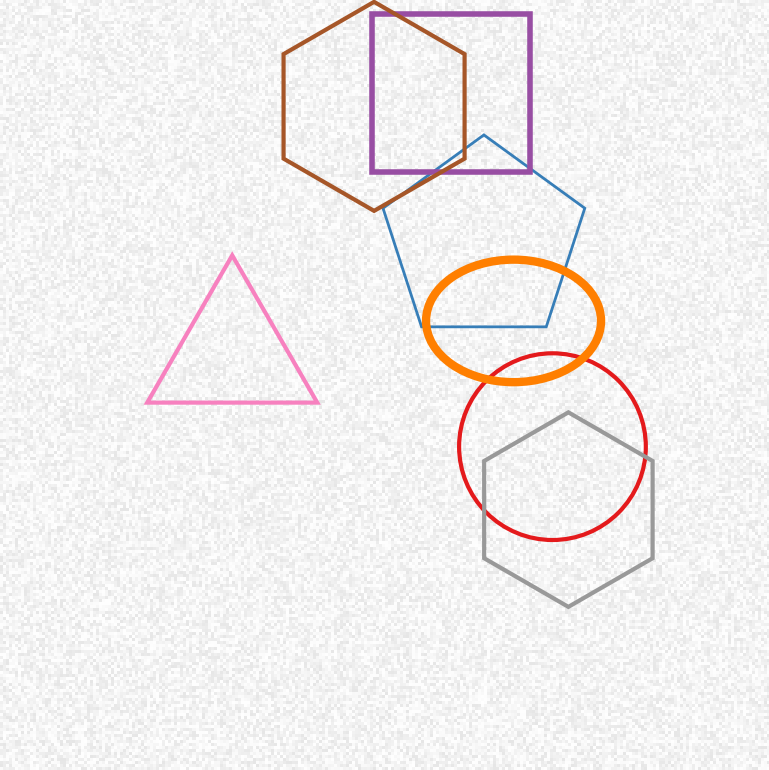[{"shape": "circle", "thickness": 1.5, "radius": 0.61, "center": [0.717, 0.42]}, {"shape": "pentagon", "thickness": 1, "radius": 0.69, "center": [0.628, 0.687]}, {"shape": "square", "thickness": 2, "radius": 0.51, "center": [0.586, 0.879]}, {"shape": "oval", "thickness": 3, "radius": 0.57, "center": [0.667, 0.583]}, {"shape": "hexagon", "thickness": 1.5, "radius": 0.68, "center": [0.486, 0.862]}, {"shape": "triangle", "thickness": 1.5, "radius": 0.64, "center": [0.302, 0.541]}, {"shape": "hexagon", "thickness": 1.5, "radius": 0.63, "center": [0.738, 0.338]}]